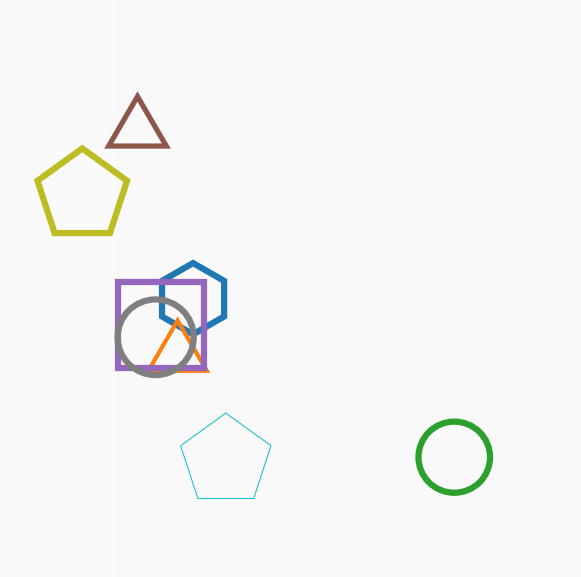[{"shape": "hexagon", "thickness": 3, "radius": 0.31, "center": [0.332, 0.482]}, {"shape": "triangle", "thickness": 2, "radius": 0.29, "center": [0.306, 0.386]}, {"shape": "circle", "thickness": 3, "radius": 0.31, "center": [0.782, 0.207]}, {"shape": "square", "thickness": 3, "radius": 0.37, "center": [0.277, 0.437]}, {"shape": "triangle", "thickness": 2.5, "radius": 0.29, "center": [0.237, 0.775]}, {"shape": "circle", "thickness": 3, "radius": 0.33, "center": [0.268, 0.415]}, {"shape": "pentagon", "thickness": 3, "radius": 0.4, "center": [0.142, 0.661]}, {"shape": "pentagon", "thickness": 0.5, "radius": 0.41, "center": [0.388, 0.202]}]